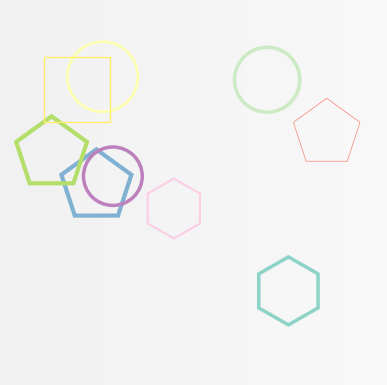[{"shape": "hexagon", "thickness": 2.5, "radius": 0.44, "center": [0.744, 0.244]}, {"shape": "circle", "thickness": 2, "radius": 0.45, "center": [0.265, 0.801]}, {"shape": "pentagon", "thickness": 0.5, "radius": 0.45, "center": [0.843, 0.654]}, {"shape": "pentagon", "thickness": 3, "radius": 0.47, "center": [0.249, 0.517]}, {"shape": "pentagon", "thickness": 3, "radius": 0.48, "center": [0.133, 0.602]}, {"shape": "hexagon", "thickness": 1.5, "radius": 0.39, "center": [0.449, 0.458]}, {"shape": "circle", "thickness": 2.5, "radius": 0.38, "center": [0.291, 0.542]}, {"shape": "circle", "thickness": 2.5, "radius": 0.42, "center": [0.689, 0.793]}, {"shape": "square", "thickness": 1, "radius": 0.42, "center": [0.199, 0.767]}]